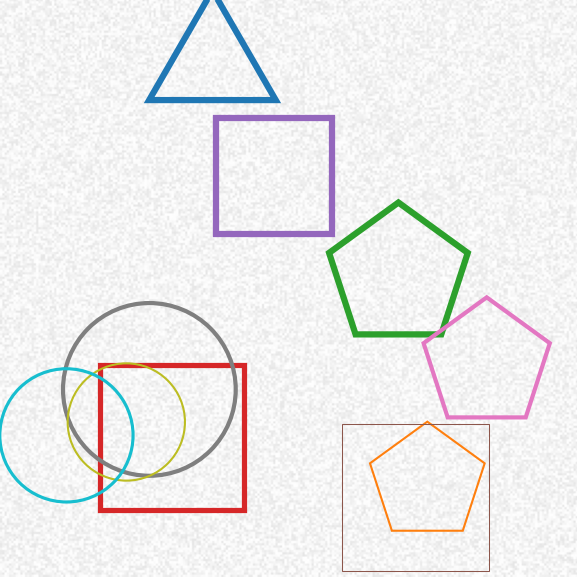[{"shape": "triangle", "thickness": 3, "radius": 0.63, "center": [0.368, 0.889]}, {"shape": "pentagon", "thickness": 1, "radius": 0.52, "center": [0.74, 0.165]}, {"shape": "pentagon", "thickness": 3, "radius": 0.63, "center": [0.69, 0.522]}, {"shape": "square", "thickness": 2.5, "radius": 0.63, "center": [0.298, 0.242]}, {"shape": "square", "thickness": 3, "radius": 0.5, "center": [0.475, 0.694]}, {"shape": "square", "thickness": 0.5, "radius": 0.64, "center": [0.719, 0.138]}, {"shape": "pentagon", "thickness": 2, "radius": 0.57, "center": [0.843, 0.369]}, {"shape": "circle", "thickness": 2, "radius": 0.75, "center": [0.259, 0.325]}, {"shape": "circle", "thickness": 1, "radius": 0.51, "center": [0.219, 0.268]}, {"shape": "circle", "thickness": 1.5, "radius": 0.58, "center": [0.115, 0.245]}]